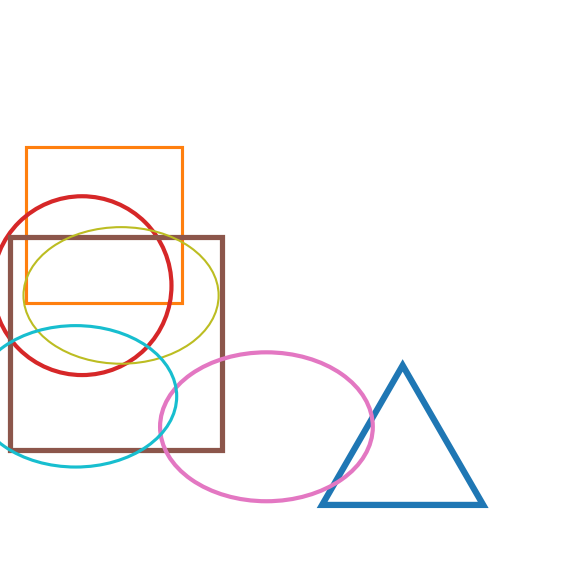[{"shape": "triangle", "thickness": 3, "radius": 0.81, "center": [0.697, 0.205]}, {"shape": "square", "thickness": 1.5, "radius": 0.67, "center": [0.18, 0.609]}, {"shape": "circle", "thickness": 2, "radius": 0.77, "center": [0.142, 0.504]}, {"shape": "square", "thickness": 2.5, "radius": 0.92, "center": [0.201, 0.404]}, {"shape": "oval", "thickness": 2, "radius": 0.92, "center": [0.461, 0.26]}, {"shape": "oval", "thickness": 1, "radius": 0.84, "center": [0.21, 0.488]}, {"shape": "oval", "thickness": 1.5, "radius": 0.87, "center": [0.131, 0.313]}]